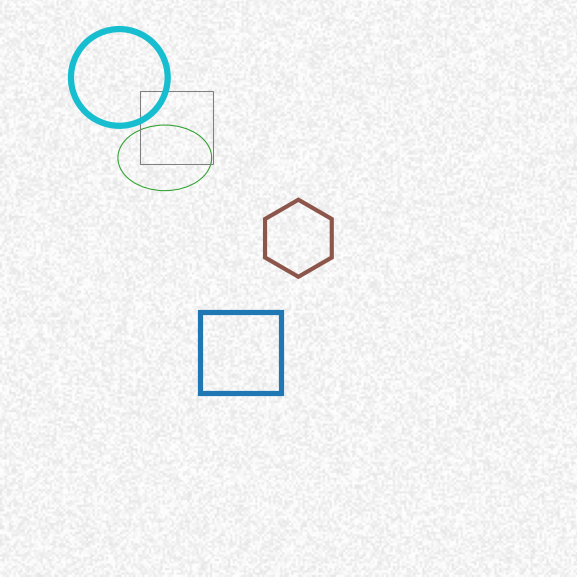[{"shape": "square", "thickness": 2.5, "radius": 0.35, "center": [0.416, 0.389]}, {"shape": "oval", "thickness": 0.5, "radius": 0.41, "center": [0.285, 0.726]}, {"shape": "hexagon", "thickness": 2, "radius": 0.33, "center": [0.517, 0.587]}, {"shape": "square", "thickness": 0.5, "radius": 0.32, "center": [0.306, 0.778]}, {"shape": "circle", "thickness": 3, "radius": 0.42, "center": [0.207, 0.865]}]